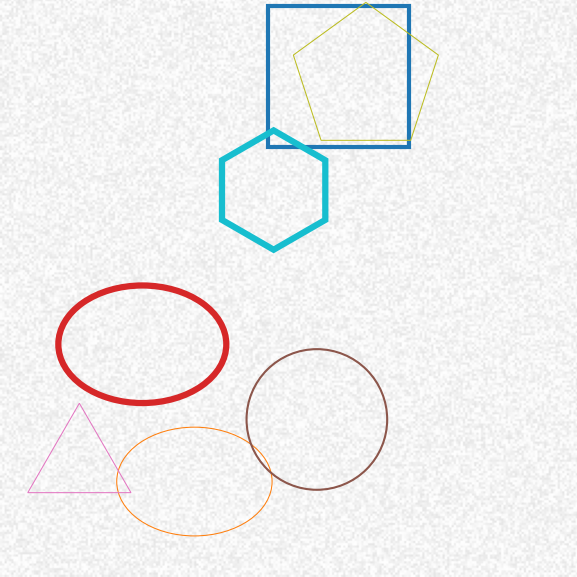[{"shape": "square", "thickness": 2, "radius": 0.61, "center": [0.586, 0.866]}, {"shape": "oval", "thickness": 0.5, "radius": 0.67, "center": [0.337, 0.165]}, {"shape": "oval", "thickness": 3, "radius": 0.73, "center": [0.246, 0.403]}, {"shape": "circle", "thickness": 1, "radius": 0.61, "center": [0.549, 0.273]}, {"shape": "triangle", "thickness": 0.5, "radius": 0.52, "center": [0.137, 0.198]}, {"shape": "pentagon", "thickness": 0.5, "radius": 0.66, "center": [0.634, 0.863]}, {"shape": "hexagon", "thickness": 3, "radius": 0.52, "center": [0.474, 0.67]}]